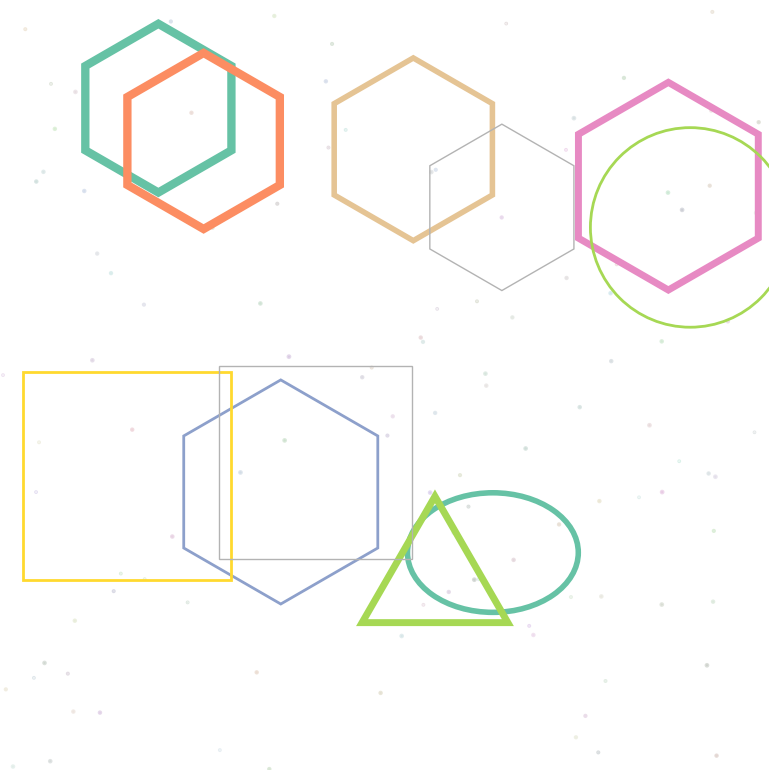[{"shape": "hexagon", "thickness": 3, "radius": 0.55, "center": [0.206, 0.86]}, {"shape": "oval", "thickness": 2, "radius": 0.55, "center": [0.64, 0.282]}, {"shape": "hexagon", "thickness": 3, "radius": 0.57, "center": [0.264, 0.817]}, {"shape": "hexagon", "thickness": 1, "radius": 0.73, "center": [0.365, 0.361]}, {"shape": "hexagon", "thickness": 2.5, "radius": 0.67, "center": [0.868, 0.758]}, {"shape": "circle", "thickness": 1, "radius": 0.65, "center": [0.896, 0.705]}, {"shape": "triangle", "thickness": 2.5, "radius": 0.55, "center": [0.565, 0.246]}, {"shape": "square", "thickness": 1, "radius": 0.67, "center": [0.165, 0.382]}, {"shape": "hexagon", "thickness": 2, "radius": 0.59, "center": [0.537, 0.806]}, {"shape": "square", "thickness": 0.5, "radius": 0.63, "center": [0.41, 0.399]}, {"shape": "hexagon", "thickness": 0.5, "radius": 0.54, "center": [0.652, 0.731]}]